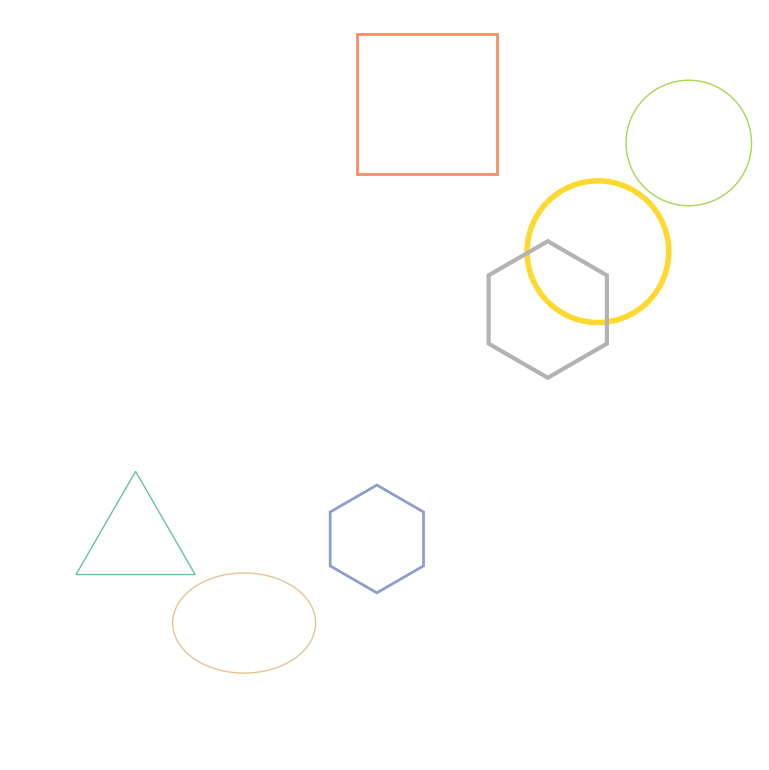[{"shape": "triangle", "thickness": 0.5, "radius": 0.45, "center": [0.176, 0.299]}, {"shape": "square", "thickness": 1, "radius": 0.45, "center": [0.555, 0.865]}, {"shape": "hexagon", "thickness": 1, "radius": 0.35, "center": [0.489, 0.3]}, {"shape": "circle", "thickness": 0.5, "radius": 0.41, "center": [0.895, 0.814]}, {"shape": "circle", "thickness": 2, "radius": 0.46, "center": [0.777, 0.673]}, {"shape": "oval", "thickness": 0.5, "radius": 0.46, "center": [0.317, 0.191]}, {"shape": "hexagon", "thickness": 1.5, "radius": 0.44, "center": [0.711, 0.598]}]